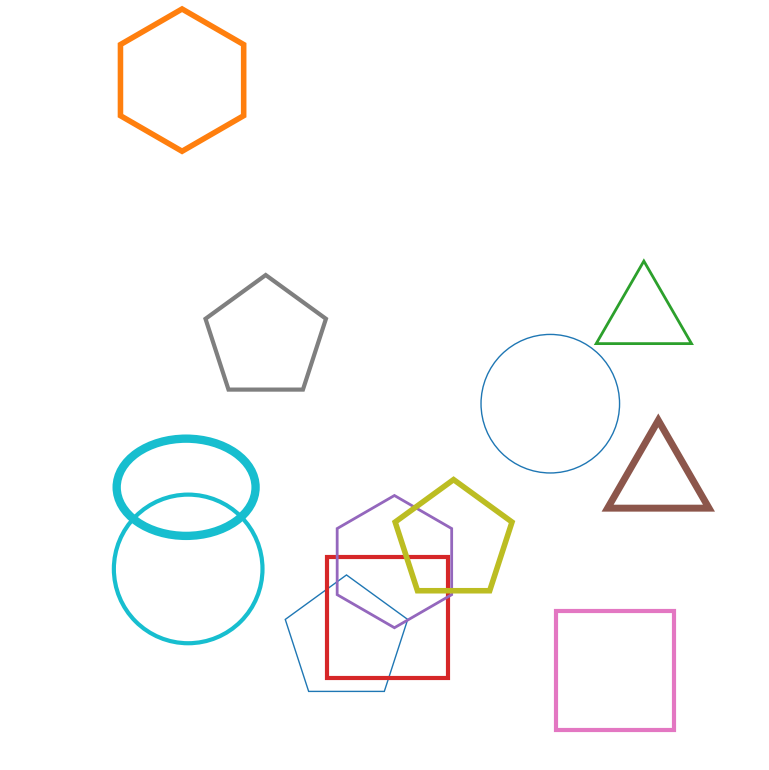[{"shape": "pentagon", "thickness": 0.5, "radius": 0.42, "center": [0.45, 0.17]}, {"shape": "circle", "thickness": 0.5, "radius": 0.45, "center": [0.715, 0.476]}, {"shape": "hexagon", "thickness": 2, "radius": 0.46, "center": [0.236, 0.896]}, {"shape": "triangle", "thickness": 1, "radius": 0.36, "center": [0.836, 0.589]}, {"shape": "square", "thickness": 1.5, "radius": 0.39, "center": [0.503, 0.198]}, {"shape": "hexagon", "thickness": 1, "radius": 0.43, "center": [0.512, 0.271]}, {"shape": "triangle", "thickness": 2.5, "radius": 0.38, "center": [0.855, 0.378]}, {"shape": "square", "thickness": 1.5, "radius": 0.38, "center": [0.798, 0.129]}, {"shape": "pentagon", "thickness": 1.5, "radius": 0.41, "center": [0.345, 0.561]}, {"shape": "pentagon", "thickness": 2, "radius": 0.4, "center": [0.589, 0.297]}, {"shape": "circle", "thickness": 1.5, "radius": 0.48, "center": [0.244, 0.261]}, {"shape": "oval", "thickness": 3, "radius": 0.45, "center": [0.242, 0.367]}]